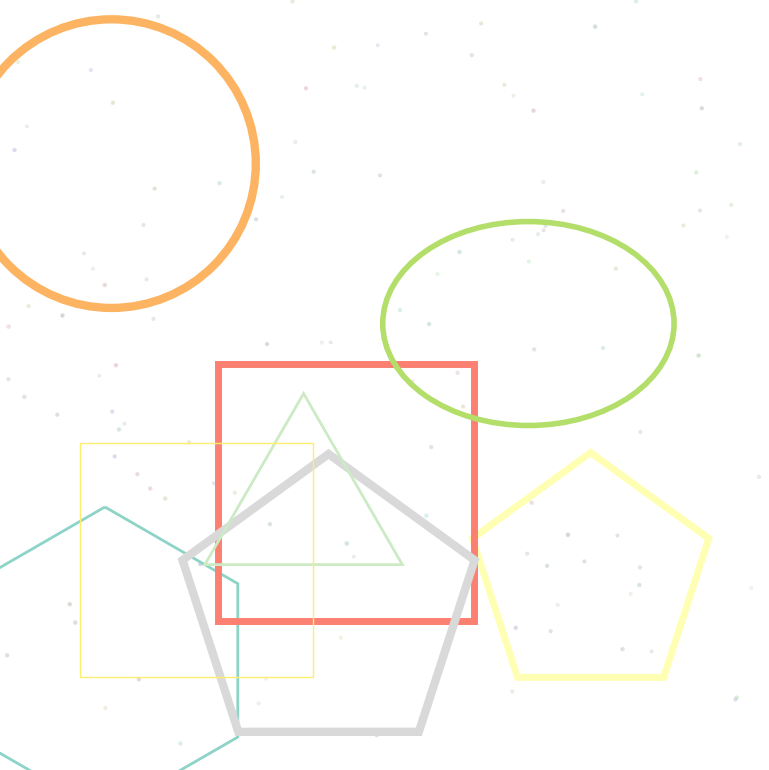[{"shape": "hexagon", "thickness": 1, "radius": 1.0, "center": [0.136, 0.142]}, {"shape": "pentagon", "thickness": 2.5, "radius": 0.81, "center": [0.767, 0.251]}, {"shape": "square", "thickness": 2.5, "radius": 0.83, "center": [0.449, 0.36]}, {"shape": "circle", "thickness": 3, "radius": 0.94, "center": [0.145, 0.788]}, {"shape": "oval", "thickness": 2, "radius": 0.95, "center": [0.686, 0.58]}, {"shape": "pentagon", "thickness": 3, "radius": 1.0, "center": [0.427, 0.211]}, {"shape": "triangle", "thickness": 1, "radius": 0.74, "center": [0.394, 0.341]}, {"shape": "square", "thickness": 0.5, "radius": 0.76, "center": [0.255, 0.273]}]